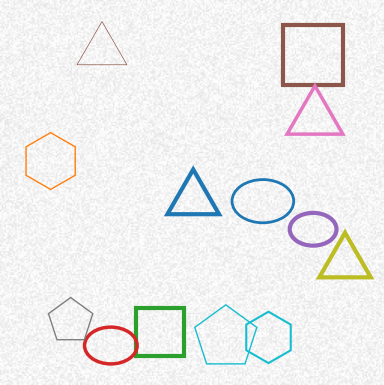[{"shape": "triangle", "thickness": 3, "radius": 0.39, "center": [0.502, 0.482]}, {"shape": "oval", "thickness": 2, "radius": 0.4, "center": [0.683, 0.477]}, {"shape": "hexagon", "thickness": 1, "radius": 0.37, "center": [0.132, 0.582]}, {"shape": "square", "thickness": 3, "radius": 0.32, "center": [0.415, 0.137]}, {"shape": "oval", "thickness": 2.5, "radius": 0.34, "center": [0.288, 0.103]}, {"shape": "oval", "thickness": 3, "radius": 0.3, "center": [0.813, 0.405]}, {"shape": "square", "thickness": 3, "radius": 0.39, "center": [0.812, 0.857]}, {"shape": "triangle", "thickness": 0.5, "radius": 0.37, "center": [0.265, 0.869]}, {"shape": "triangle", "thickness": 2.5, "radius": 0.42, "center": [0.818, 0.693]}, {"shape": "pentagon", "thickness": 1, "radius": 0.3, "center": [0.183, 0.167]}, {"shape": "triangle", "thickness": 3, "radius": 0.39, "center": [0.896, 0.318]}, {"shape": "pentagon", "thickness": 1, "radius": 0.42, "center": [0.586, 0.123]}, {"shape": "hexagon", "thickness": 1.5, "radius": 0.33, "center": [0.697, 0.124]}]